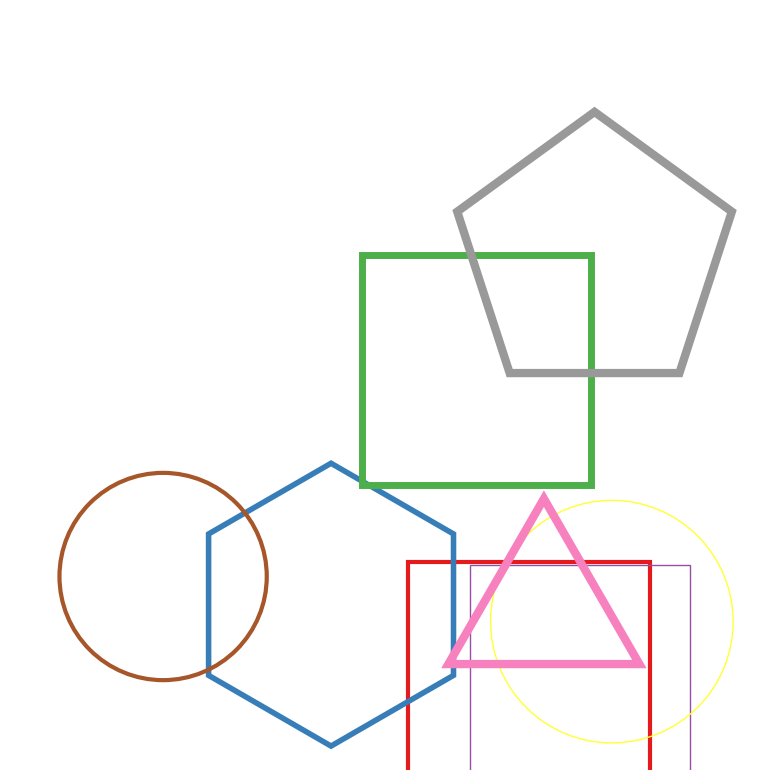[{"shape": "square", "thickness": 1.5, "radius": 0.78, "center": [0.687, 0.113]}, {"shape": "hexagon", "thickness": 2, "radius": 0.92, "center": [0.43, 0.215]}, {"shape": "square", "thickness": 2.5, "radius": 0.74, "center": [0.619, 0.52]}, {"shape": "square", "thickness": 0.5, "radius": 0.71, "center": [0.753, 0.123]}, {"shape": "circle", "thickness": 0.5, "radius": 0.79, "center": [0.795, 0.193]}, {"shape": "circle", "thickness": 1.5, "radius": 0.67, "center": [0.212, 0.251]}, {"shape": "triangle", "thickness": 3, "radius": 0.72, "center": [0.706, 0.209]}, {"shape": "pentagon", "thickness": 3, "radius": 0.94, "center": [0.772, 0.667]}]